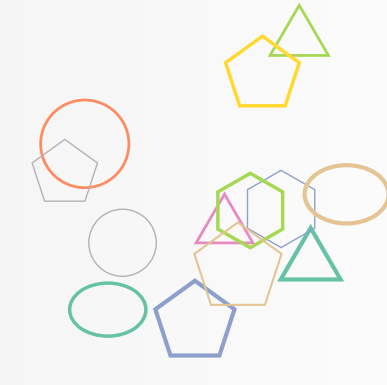[{"shape": "oval", "thickness": 2.5, "radius": 0.49, "center": [0.278, 0.196]}, {"shape": "triangle", "thickness": 3, "radius": 0.45, "center": [0.802, 0.319]}, {"shape": "circle", "thickness": 2, "radius": 0.57, "center": [0.219, 0.626]}, {"shape": "pentagon", "thickness": 3, "radius": 0.54, "center": [0.503, 0.163]}, {"shape": "hexagon", "thickness": 1, "radius": 0.5, "center": [0.725, 0.457]}, {"shape": "triangle", "thickness": 2, "radius": 0.42, "center": [0.579, 0.411]}, {"shape": "triangle", "thickness": 2, "radius": 0.43, "center": [0.772, 0.899]}, {"shape": "hexagon", "thickness": 2.5, "radius": 0.48, "center": [0.646, 0.453]}, {"shape": "pentagon", "thickness": 2.5, "radius": 0.5, "center": [0.677, 0.806]}, {"shape": "pentagon", "thickness": 1.5, "radius": 0.59, "center": [0.614, 0.304]}, {"shape": "oval", "thickness": 3, "radius": 0.54, "center": [0.894, 0.495]}, {"shape": "pentagon", "thickness": 1, "radius": 0.44, "center": [0.167, 0.549]}, {"shape": "circle", "thickness": 1, "radius": 0.44, "center": [0.316, 0.369]}]